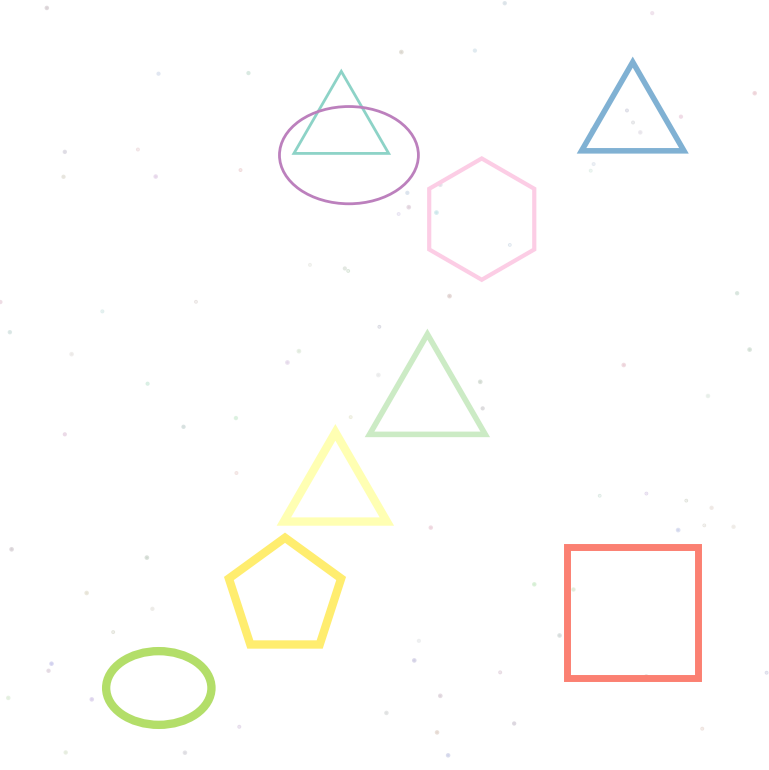[{"shape": "triangle", "thickness": 1, "radius": 0.36, "center": [0.443, 0.836]}, {"shape": "triangle", "thickness": 3, "radius": 0.39, "center": [0.436, 0.361]}, {"shape": "square", "thickness": 2.5, "radius": 0.43, "center": [0.822, 0.204]}, {"shape": "triangle", "thickness": 2, "radius": 0.38, "center": [0.822, 0.843]}, {"shape": "oval", "thickness": 3, "radius": 0.34, "center": [0.206, 0.107]}, {"shape": "hexagon", "thickness": 1.5, "radius": 0.39, "center": [0.626, 0.715]}, {"shape": "oval", "thickness": 1, "radius": 0.45, "center": [0.453, 0.798]}, {"shape": "triangle", "thickness": 2, "radius": 0.43, "center": [0.555, 0.479]}, {"shape": "pentagon", "thickness": 3, "radius": 0.38, "center": [0.37, 0.225]}]